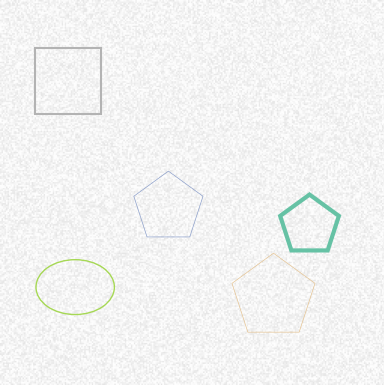[{"shape": "pentagon", "thickness": 3, "radius": 0.4, "center": [0.804, 0.414]}, {"shape": "pentagon", "thickness": 0.5, "radius": 0.47, "center": [0.437, 0.461]}, {"shape": "oval", "thickness": 1, "radius": 0.51, "center": [0.195, 0.254]}, {"shape": "pentagon", "thickness": 0.5, "radius": 0.57, "center": [0.71, 0.229]}, {"shape": "square", "thickness": 1.5, "radius": 0.43, "center": [0.176, 0.79]}]